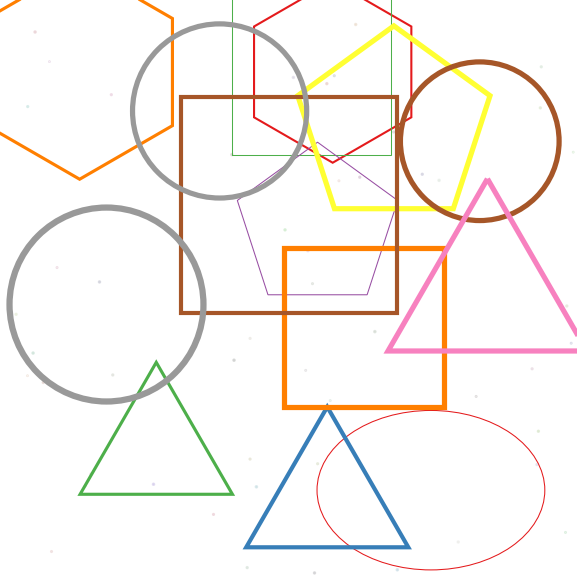[{"shape": "oval", "thickness": 0.5, "radius": 0.99, "center": [0.746, 0.15]}, {"shape": "hexagon", "thickness": 1, "radius": 0.79, "center": [0.576, 0.875]}, {"shape": "triangle", "thickness": 2, "radius": 0.81, "center": [0.567, 0.132]}, {"shape": "triangle", "thickness": 1.5, "radius": 0.76, "center": [0.271, 0.219]}, {"shape": "square", "thickness": 0.5, "radius": 0.69, "center": [0.539, 0.868]}, {"shape": "pentagon", "thickness": 0.5, "radius": 0.73, "center": [0.55, 0.607]}, {"shape": "hexagon", "thickness": 1.5, "radius": 0.93, "center": [0.138, 0.874]}, {"shape": "square", "thickness": 2.5, "radius": 0.69, "center": [0.63, 0.432]}, {"shape": "pentagon", "thickness": 2.5, "radius": 0.88, "center": [0.682, 0.779]}, {"shape": "circle", "thickness": 2.5, "radius": 0.69, "center": [0.831, 0.755]}, {"shape": "square", "thickness": 2, "radius": 0.94, "center": [0.5, 0.644]}, {"shape": "triangle", "thickness": 2.5, "radius": 0.99, "center": [0.844, 0.491]}, {"shape": "circle", "thickness": 2.5, "radius": 0.75, "center": [0.38, 0.807]}, {"shape": "circle", "thickness": 3, "radius": 0.84, "center": [0.184, 0.472]}]